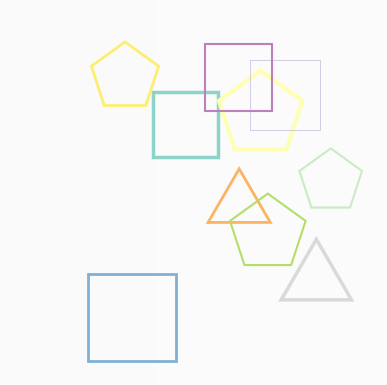[{"shape": "square", "thickness": 2.5, "radius": 0.42, "center": [0.479, 0.677]}, {"shape": "pentagon", "thickness": 3, "radius": 0.57, "center": [0.673, 0.703]}, {"shape": "square", "thickness": 0.5, "radius": 0.45, "center": [0.735, 0.753]}, {"shape": "square", "thickness": 2, "radius": 0.56, "center": [0.341, 0.175]}, {"shape": "triangle", "thickness": 2, "radius": 0.46, "center": [0.617, 0.469]}, {"shape": "pentagon", "thickness": 1.5, "radius": 0.51, "center": [0.691, 0.395]}, {"shape": "triangle", "thickness": 2.5, "radius": 0.52, "center": [0.816, 0.274]}, {"shape": "square", "thickness": 1.5, "radius": 0.43, "center": [0.615, 0.799]}, {"shape": "pentagon", "thickness": 1.5, "radius": 0.42, "center": [0.853, 0.53]}, {"shape": "pentagon", "thickness": 2, "radius": 0.46, "center": [0.323, 0.8]}]